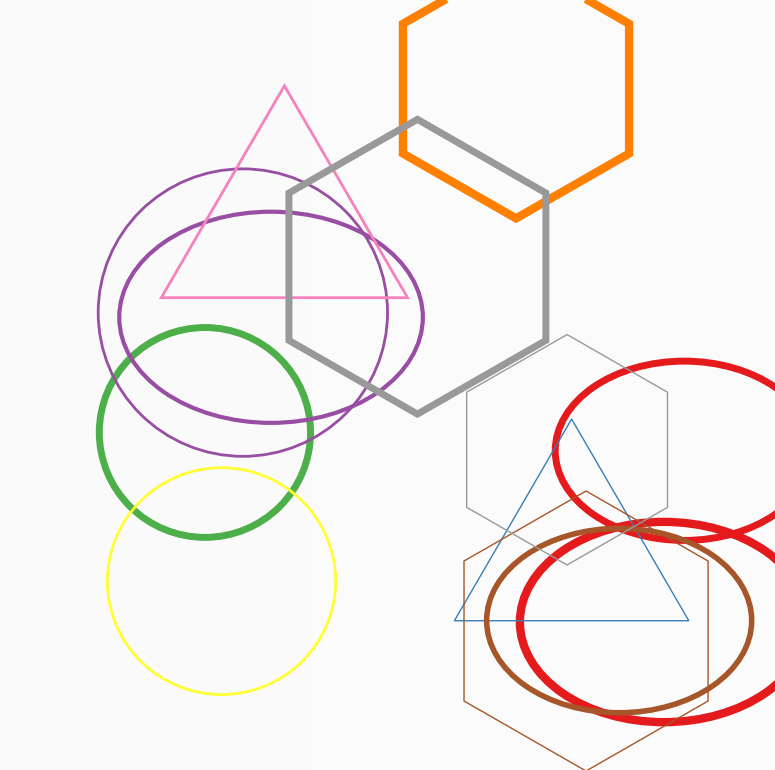[{"shape": "oval", "thickness": 3, "radius": 0.93, "center": [0.857, 0.192]}, {"shape": "oval", "thickness": 2.5, "radius": 0.83, "center": [0.883, 0.415]}, {"shape": "triangle", "thickness": 0.5, "radius": 0.87, "center": [0.738, 0.281]}, {"shape": "circle", "thickness": 2.5, "radius": 0.68, "center": [0.264, 0.438]}, {"shape": "oval", "thickness": 1.5, "radius": 0.98, "center": [0.35, 0.588]}, {"shape": "circle", "thickness": 1, "radius": 0.93, "center": [0.313, 0.594]}, {"shape": "hexagon", "thickness": 3, "radius": 0.84, "center": [0.666, 0.885]}, {"shape": "circle", "thickness": 1, "radius": 0.74, "center": [0.286, 0.245]}, {"shape": "hexagon", "thickness": 0.5, "radius": 0.91, "center": [0.756, 0.18]}, {"shape": "oval", "thickness": 2, "radius": 0.85, "center": [0.799, 0.194]}, {"shape": "triangle", "thickness": 1, "radius": 0.92, "center": [0.367, 0.705]}, {"shape": "hexagon", "thickness": 2.5, "radius": 0.96, "center": [0.539, 0.654]}, {"shape": "hexagon", "thickness": 0.5, "radius": 0.75, "center": [0.732, 0.416]}]